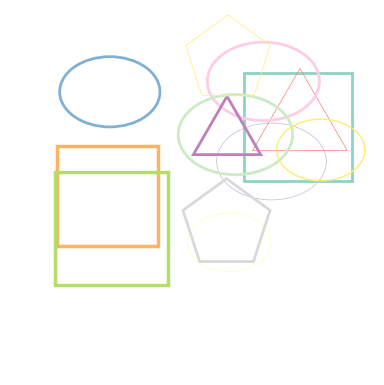[{"shape": "square", "thickness": 2, "radius": 0.7, "center": [0.775, 0.671]}, {"shape": "oval", "thickness": 0.5, "radius": 0.54, "center": [0.595, 0.371]}, {"shape": "oval", "thickness": 0.5, "radius": 0.71, "center": [0.705, 0.58]}, {"shape": "triangle", "thickness": 0.5, "radius": 0.71, "center": [0.779, 0.68]}, {"shape": "oval", "thickness": 2, "radius": 0.65, "center": [0.285, 0.762]}, {"shape": "square", "thickness": 2.5, "radius": 0.65, "center": [0.279, 0.491]}, {"shape": "square", "thickness": 2.5, "radius": 0.74, "center": [0.289, 0.406]}, {"shape": "oval", "thickness": 2, "radius": 0.73, "center": [0.684, 0.789]}, {"shape": "pentagon", "thickness": 2, "radius": 0.59, "center": [0.588, 0.417]}, {"shape": "triangle", "thickness": 2, "radius": 0.51, "center": [0.59, 0.649]}, {"shape": "oval", "thickness": 2, "radius": 0.74, "center": [0.611, 0.65]}, {"shape": "oval", "thickness": 1, "radius": 0.57, "center": [0.833, 0.61]}, {"shape": "pentagon", "thickness": 0.5, "radius": 0.58, "center": [0.592, 0.846]}]